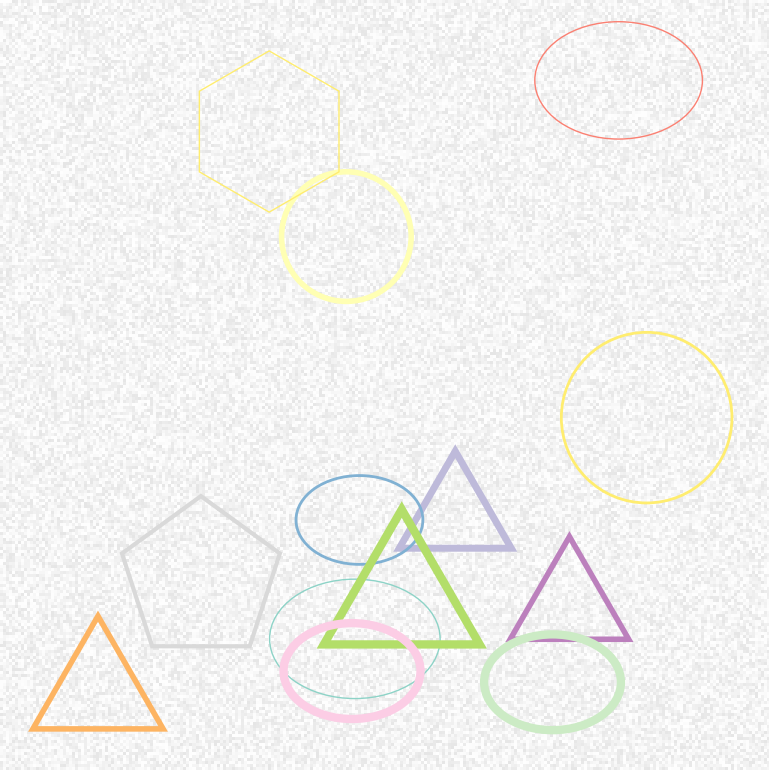[{"shape": "oval", "thickness": 0.5, "radius": 0.55, "center": [0.461, 0.17]}, {"shape": "circle", "thickness": 2, "radius": 0.42, "center": [0.45, 0.693]}, {"shape": "triangle", "thickness": 2.5, "radius": 0.42, "center": [0.591, 0.33]}, {"shape": "oval", "thickness": 0.5, "radius": 0.54, "center": [0.803, 0.896]}, {"shape": "oval", "thickness": 1, "radius": 0.41, "center": [0.467, 0.325]}, {"shape": "triangle", "thickness": 2, "radius": 0.49, "center": [0.127, 0.102]}, {"shape": "triangle", "thickness": 3, "radius": 0.58, "center": [0.522, 0.221]}, {"shape": "oval", "thickness": 3, "radius": 0.44, "center": [0.457, 0.128]}, {"shape": "pentagon", "thickness": 1.5, "radius": 0.54, "center": [0.261, 0.248]}, {"shape": "triangle", "thickness": 2, "radius": 0.44, "center": [0.74, 0.214]}, {"shape": "oval", "thickness": 3, "radius": 0.44, "center": [0.718, 0.114]}, {"shape": "circle", "thickness": 1, "radius": 0.55, "center": [0.84, 0.458]}, {"shape": "hexagon", "thickness": 0.5, "radius": 0.52, "center": [0.35, 0.829]}]